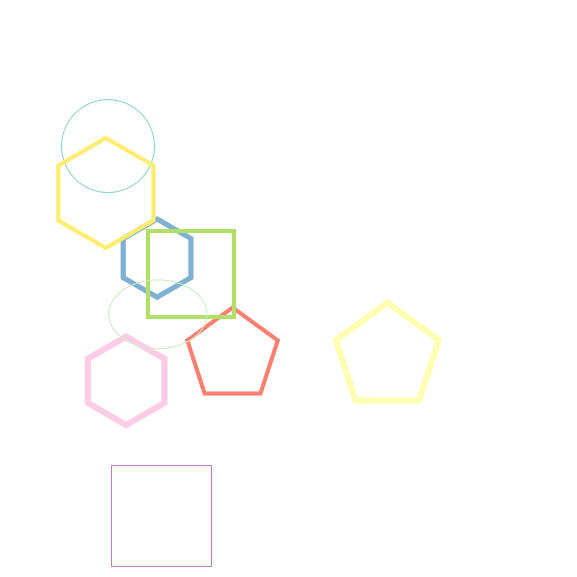[{"shape": "circle", "thickness": 0.5, "radius": 0.4, "center": [0.187, 0.746]}, {"shape": "pentagon", "thickness": 3, "radius": 0.47, "center": [0.671, 0.381]}, {"shape": "pentagon", "thickness": 2, "radius": 0.41, "center": [0.403, 0.384]}, {"shape": "hexagon", "thickness": 2.5, "radius": 0.34, "center": [0.272, 0.552]}, {"shape": "square", "thickness": 2, "radius": 0.37, "center": [0.331, 0.524]}, {"shape": "hexagon", "thickness": 3, "radius": 0.38, "center": [0.218, 0.34]}, {"shape": "square", "thickness": 0.5, "radius": 0.43, "center": [0.279, 0.106]}, {"shape": "oval", "thickness": 0.5, "radius": 0.43, "center": [0.273, 0.455]}, {"shape": "hexagon", "thickness": 2, "radius": 0.48, "center": [0.183, 0.665]}]